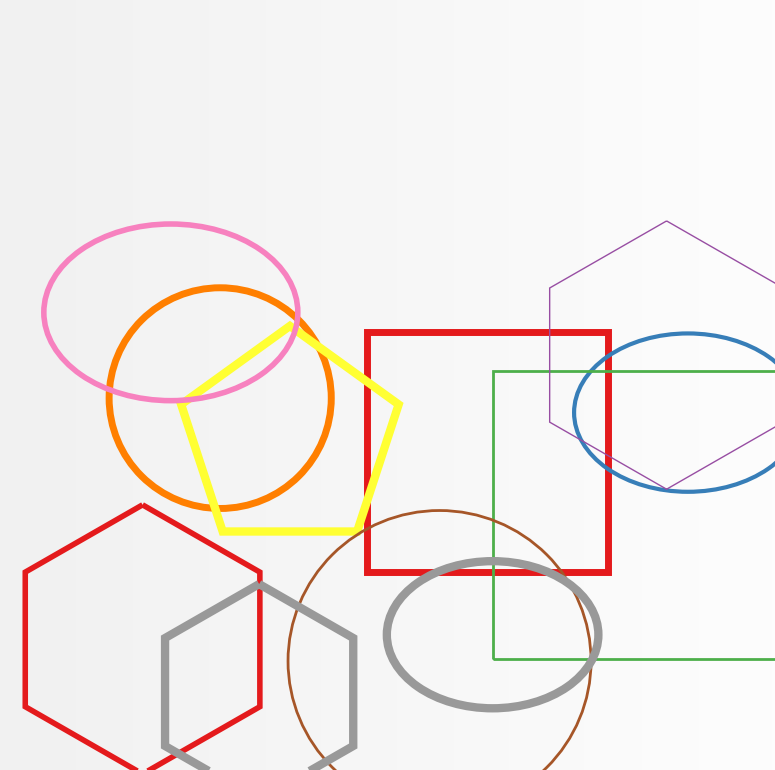[{"shape": "square", "thickness": 2.5, "radius": 0.78, "center": [0.629, 0.413]}, {"shape": "hexagon", "thickness": 2, "radius": 0.87, "center": [0.184, 0.17]}, {"shape": "oval", "thickness": 1.5, "radius": 0.73, "center": [0.888, 0.464]}, {"shape": "square", "thickness": 1, "radius": 0.94, "center": [0.823, 0.331]}, {"shape": "hexagon", "thickness": 0.5, "radius": 0.87, "center": [0.86, 0.539]}, {"shape": "circle", "thickness": 2.5, "radius": 0.72, "center": [0.284, 0.483]}, {"shape": "pentagon", "thickness": 3, "radius": 0.74, "center": [0.374, 0.429]}, {"shape": "circle", "thickness": 1, "radius": 0.98, "center": [0.567, 0.141]}, {"shape": "oval", "thickness": 2, "radius": 0.82, "center": [0.22, 0.594]}, {"shape": "hexagon", "thickness": 3, "radius": 0.7, "center": [0.334, 0.101]}, {"shape": "oval", "thickness": 3, "radius": 0.68, "center": [0.636, 0.176]}]